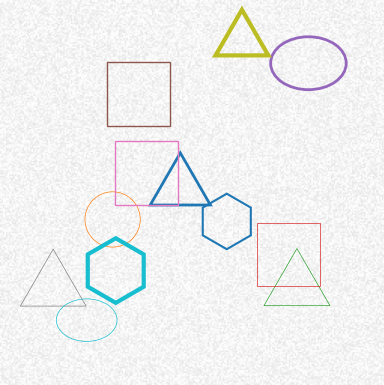[{"shape": "hexagon", "thickness": 1.5, "radius": 0.36, "center": [0.589, 0.425]}, {"shape": "triangle", "thickness": 2, "radius": 0.45, "center": [0.468, 0.513]}, {"shape": "circle", "thickness": 0.5, "radius": 0.36, "center": [0.292, 0.43]}, {"shape": "triangle", "thickness": 0.5, "radius": 0.5, "center": [0.771, 0.256]}, {"shape": "square", "thickness": 0.5, "radius": 0.41, "center": [0.749, 0.338]}, {"shape": "oval", "thickness": 2, "radius": 0.49, "center": [0.801, 0.836]}, {"shape": "square", "thickness": 1, "radius": 0.41, "center": [0.36, 0.756]}, {"shape": "square", "thickness": 1, "radius": 0.41, "center": [0.381, 0.551]}, {"shape": "triangle", "thickness": 0.5, "radius": 0.49, "center": [0.138, 0.254]}, {"shape": "triangle", "thickness": 3, "radius": 0.4, "center": [0.628, 0.896]}, {"shape": "oval", "thickness": 0.5, "radius": 0.39, "center": [0.225, 0.168]}, {"shape": "hexagon", "thickness": 3, "radius": 0.42, "center": [0.301, 0.297]}]